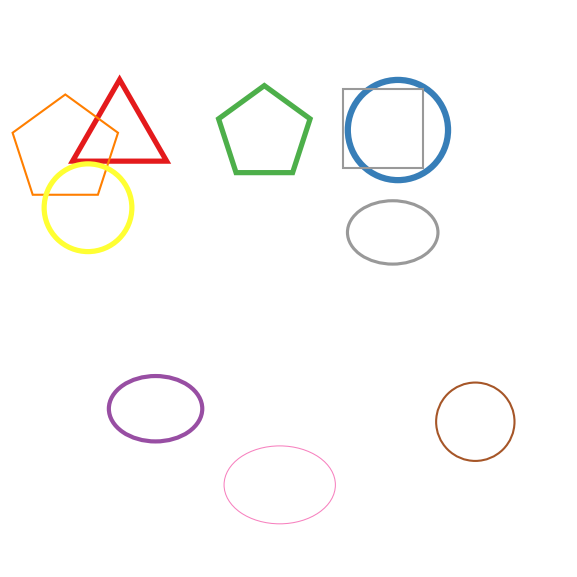[{"shape": "triangle", "thickness": 2.5, "radius": 0.47, "center": [0.207, 0.767]}, {"shape": "circle", "thickness": 3, "radius": 0.43, "center": [0.689, 0.774]}, {"shape": "pentagon", "thickness": 2.5, "radius": 0.42, "center": [0.458, 0.768]}, {"shape": "oval", "thickness": 2, "radius": 0.4, "center": [0.269, 0.291]}, {"shape": "pentagon", "thickness": 1, "radius": 0.48, "center": [0.113, 0.74]}, {"shape": "circle", "thickness": 2.5, "radius": 0.38, "center": [0.152, 0.639]}, {"shape": "circle", "thickness": 1, "radius": 0.34, "center": [0.823, 0.269]}, {"shape": "oval", "thickness": 0.5, "radius": 0.48, "center": [0.484, 0.16]}, {"shape": "oval", "thickness": 1.5, "radius": 0.39, "center": [0.68, 0.597]}, {"shape": "square", "thickness": 1, "radius": 0.34, "center": [0.663, 0.777]}]